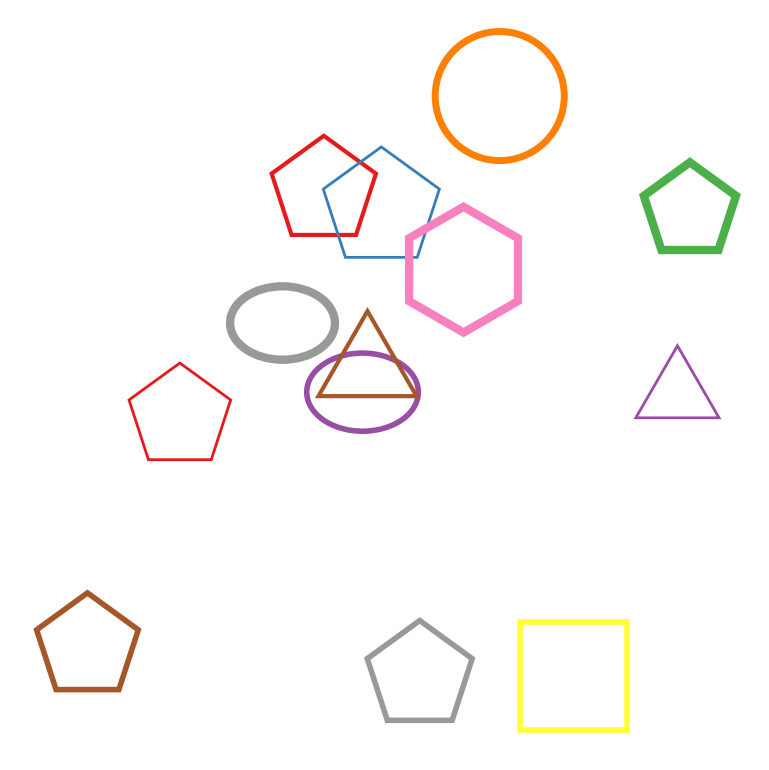[{"shape": "pentagon", "thickness": 1, "radius": 0.35, "center": [0.234, 0.459]}, {"shape": "pentagon", "thickness": 1.5, "radius": 0.36, "center": [0.421, 0.753]}, {"shape": "pentagon", "thickness": 1, "radius": 0.4, "center": [0.495, 0.73]}, {"shape": "pentagon", "thickness": 3, "radius": 0.31, "center": [0.896, 0.726]}, {"shape": "triangle", "thickness": 1, "radius": 0.31, "center": [0.88, 0.489]}, {"shape": "oval", "thickness": 2, "radius": 0.36, "center": [0.471, 0.491]}, {"shape": "circle", "thickness": 2.5, "radius": 0.42, "center": [0.649, 0.875]}, {"shape": "square", "thickness": 2, "radius": 0.35, "center": [0.745, 0.122]}, {"shape": "pentagon", "thickness": 2, "radius": 0.35, "center": [0.114, 0.161]}, {"shape": "triangle", "thickness": 1.5, "radius": 0.37, "center": [0.477, 0.522]}, {"shape": "hexagon", "thickness": 3, "radius": 0.41, "center": [0.602, 0.65]}, {"shape": "oval", "thickness": 3, "radius": 0.34, "center": [0.367, 0.581]}, {"shape": "pentagon", "thickness": 2, "radius": 0.36, "center": [0.545, 0.122]}]